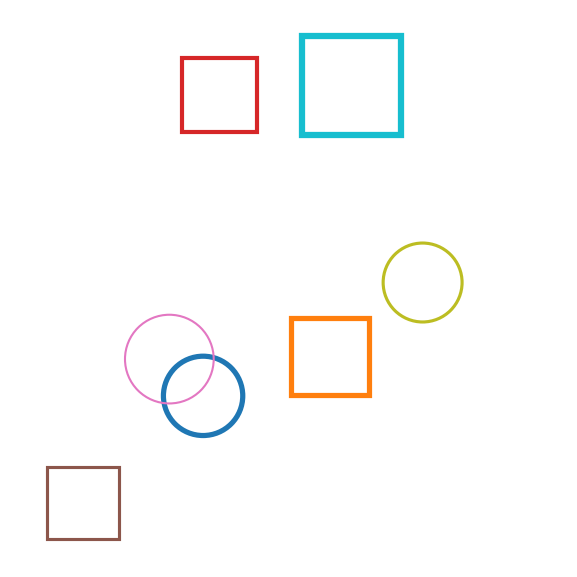[{"shape": "circle", "thickness": 2.5, "radius": 0.34, "center": [0.352, 0.314]}, {"shape": "square", "thickness": 2.5, "radius": 0.34, "center": [0.571, 0.382]}, {"shape": "square", "thickness": 2, "radius": 0.32, "center": [0.38, 0.834]}, {"shape": "square", "thickness": 1.5, "radius": 0.31, "center": [0.143, 0.128]}, {"shape": "circle", "thickness": 1, "radius": 0.38, "center": [0.293, 0.377]}, {"shape": "circle", "thickness": 1.5, "radius": 0.34, "center": [0.732, 0.51]}, {"shape": "square", "thickness": 3, "radius": 0.43, "center": [0.609, 0.851]}]